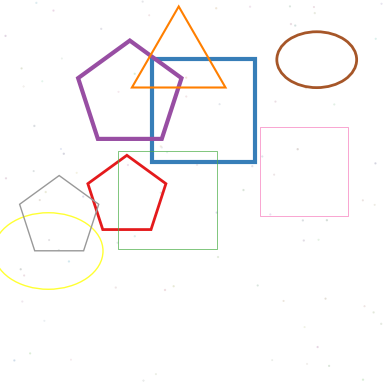[{"shape": "pentagon", "thickness": 2, "radius": 0.53, "center": [0.33, 0.49]}, {"shape": "square", "thickness": 3, "radius": 0.67, "center": [0.529, 0.714]}, {"shape": "square", "thickness": 0.5, "radius": 0.64, "center": [0.435, 0.481]}, {"shape": "pentagon", "thickness": 3, "radius": 0.71, "center": [0.337, 0.753]}, {"shape": "triangle", "thickness": 1.5, "radius": 0.7, "center": [0.464, 0.843]}, {"shape": "oval", "thickness": 1, "radius": 0.71, "center": [0.126, 0.348]}, {"shape": "oval", "thickness": 2, "radius": 0.52, "center": [0.823, 0.845]}, {"shape": "square", "thickness": 0.5, "radius": 0.57, "center": [0.79, 0.554]}, {"shape": "pentagon", "thickness": 1, "radius": 0.54, "center": [0.154, 0.436]}]